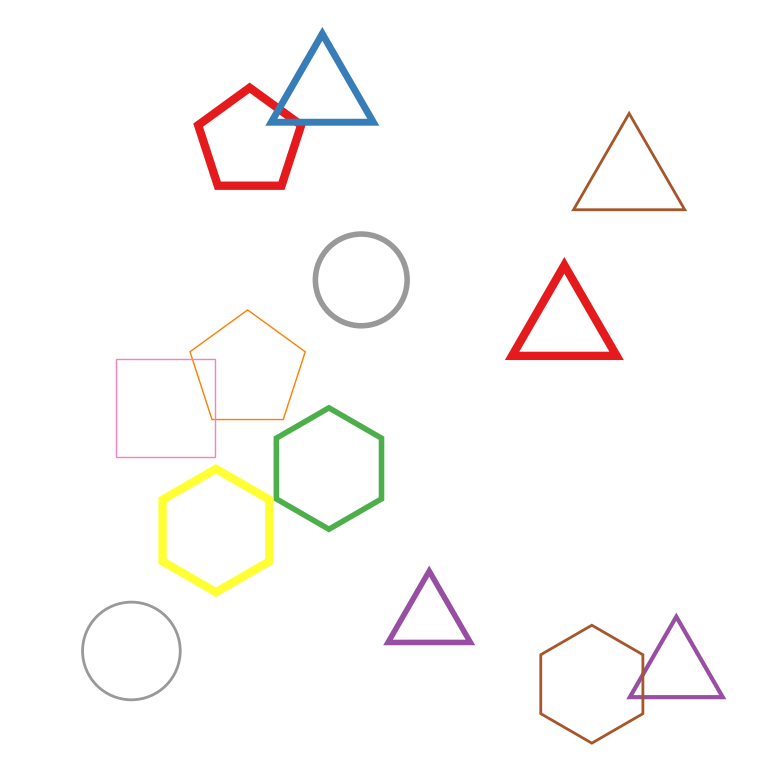[{"shape": "pentagon", "thickness": 3, "radius": 0.35, "center": [0.324, 0.816]}, {"shape": "triangle", "thickness": 3, "radius": 0.39, "center": [0.733, 0.577]}, {"shape": "triangle", "thickness": 2.5, "radius": 0.38, "center": [0.419, 0.88]}, {"shape": "hexagon", "thickness": 2, "radius": 0.39, "center": [0.427, 0.391]}, {"shape": "triangle", "thickness": 2, "radius": 0.31, "center": [0.557, 0.197]}, {"shape": "triangle", "thickness": 1.5, "radius": 0.35, "center": [0.878, 0.129]}, {"shape": "pentagon", "thickness": 0.5, "radius": 0.39, "center": [0.322, 0.519]}, {"shape": "hexagon", "thickness": 3, "radius": 0.4, "center": [0.28, 0.311]}, {"shape": "hexagon", "thickness": 1, "radius": 0.38, "center": [0.769, 0.111]}, {"shape": "triangle", "thickness": 1, "radius": 0.42, "center": [0.817, 0.769]}, {"shape": "square", "thickness": 0.5, "radius": 0.32, "center": [0.215, 0.47]}, {"shape": "circle", "thickness": 1, "radius": 0.32, "center": [0.171, 0.155]}, {"shape": "circle", "thickness": 2, "radius": 0.3, "center": [0.469, 0.636]}]